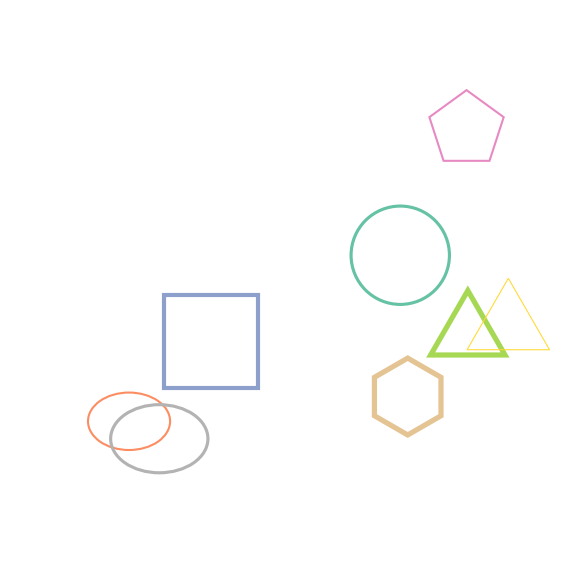[{"shape": "circle", "thickness": 1.5, "radius": 0.43, "center": [0.693, 0.557]}, {"shape": "oval", "thickness": 1, "radius": 0.36, "center": [0.223, 0.27]}, {"shape": "square", "thickness": 2, "radius": 0.4, "center": [0.365, 0.408]}, {"shape": "pentagon", "thickness": 1, "radius": 0.34, "center": [0.808, 0.775]}, {"shape": "triangle", "thickness": 2.5, "radius": 0.37, "center": [0.81, 0.422]}, {"shape": "triangle", "thickness": 0.5, "radius": 0.41, "center": [0.88, 0.435]}, {"shape": "hexagon", "thickness": 2.5, "radius": 0.33, "center": [0.706, 0.312]}, {"shape": "oval", "thickness": 1.5, "radius": 0.42, "center": [0.276, 0.239]}]